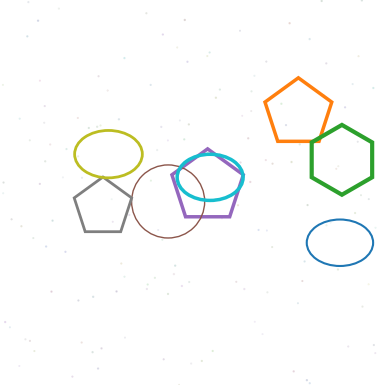[{"shape": "oval", "thickness": 1.5, "radius": 0.43, "center": [0.883, 0.369]}, {"shape": "pentagon", "thickness": 2.5, "radius": 0.46, "center": [0.775, 0.707]}, {"shape": "hexagon", "thickness": 3, "radius": 0.45, "center": [0.888, 0.585]}, {"shape": "pentagon", "thickness": 2.5, "radius": 0.49, "center": [0.539, 0.516]}, {"shape": "circle", "thickness": 1, "radius": 0.47, "center": [0.437, 0.477]}, {"shape": "pentagon", "thickness": 2, "radius": 0.39, "center": [0.267, 0.462]}, {"shape": "oval", "thickness": 2, "radius": 0.44, "center": [0.282, 0.6]}, {"shape": "oval", "thickness": 2.5, "radius": 0.43, "center": [0.546, 0.539]}]